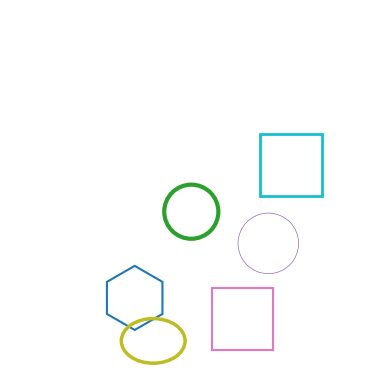[{"shape": "hexagon", "thickness": 1.5, "radius": 0.42, "center": [0.35, 0.226]}, {"shape": "circle", "thickness": 3, "radius": 0.35, "center": [0.497, 0.45]}, {"shape": "circle", "thickness": 0.5, "radius": 0.39, "center": [0.697, 0.368]}, {"shape": "square", "thickness": 1.5, "radius": 0.4, "center": [0.63, 0.171]}, {"shape": "oval", "thickness": 2.5, "radius": 0.41, "center": [0.398, 0.115]}, {"shape": "square", "thickness": 2, "radius": 0.4, "center": [0.757, 0.572]}]